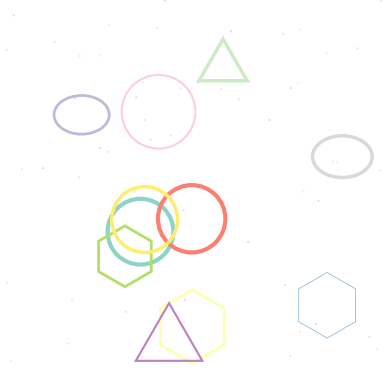[{"shape": "circle", "thickness": 3, "radius": 0.43, "center": [0.365, 0.398]}, {"shape": "hexagon", "thickness": 2, "radius": 0.48, "center": [0.499, 0.152]}, {"shape": "oval", "thickness": 2, "radius": 0.36, "center": [0.212, 0.702]}, {"shape": "circle", "thickness": 3, "radius": 0.44, "center": [0.498, 0.432]}, {"shape": "hexagon", "thickness": 0.5, "radius": 0.43, "center": [0.85, 0.207]}, {"shape": "hexagon", "thickness": 2, "radius": 0.39, "center": [0.324, 0.334]}, {"shape": "circle", "thickness": 1.5, "radius": 0.48, "center": [0.412, 0.71]}, {"shape": "oval", "thickness": 2.5, "radius": 0.39, "center": [0.889, 0.593]}, {"shape": "triangle", "thickness": 1.5, "radius": 0.5, "center": [0.439, 0.113]}, {"shape": "triangle", "thickness": 2.5, "radius": 0.36, "center": [0.579, 0.826]}, {"shape": "circle", "thickness": 2.5, "radius": 0.43, "center": [0.376, 0.43]}]